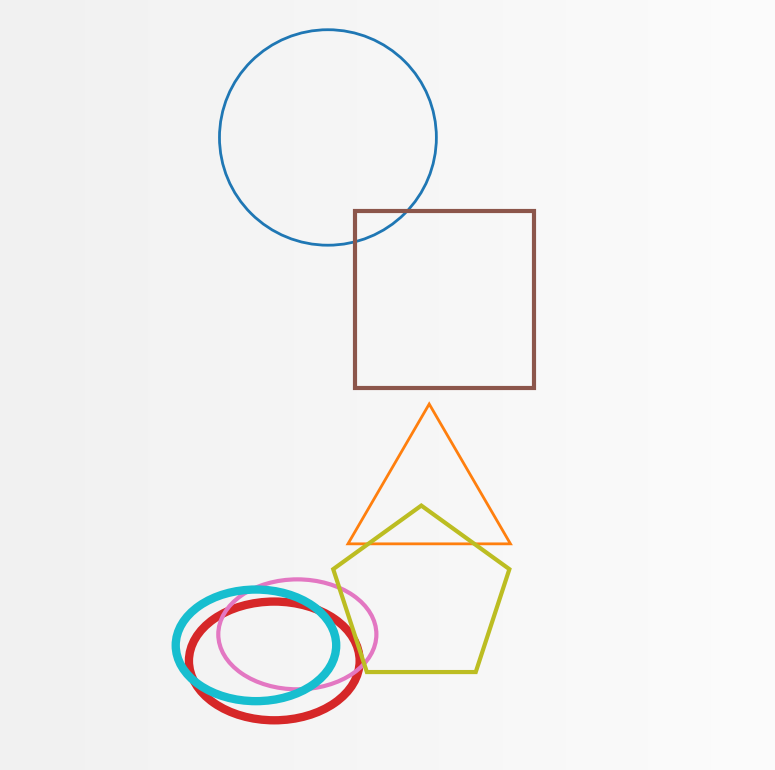[{"shape": "circle", "thickness": 1, "radius": 0.7, "center": [0.423, 0.821]}, {"shape": "triangle", "thickness": 1, "radius": 0.61, "center": [0.554, 0.354]}, {"shape": "oval", "thickness": 3, "radius": 0.55, "center": [0.354, 0.142]}, {"shape": "square", "thickness": 1.5, "radius": 0.58, "center": [0.574, 0.611]}, {"shape": "oval", "thickness": 1.5, "radius": 0.51, "center": [0.384, 0.176]}, {"shape": "pentagon", "thickness": 1.5, "radius": 0.6, "center": [0.544, 0.224]}, {"shape": "oval", "thickness": 3, "radius": 0.52, "center": [0.33, 0.162]}]